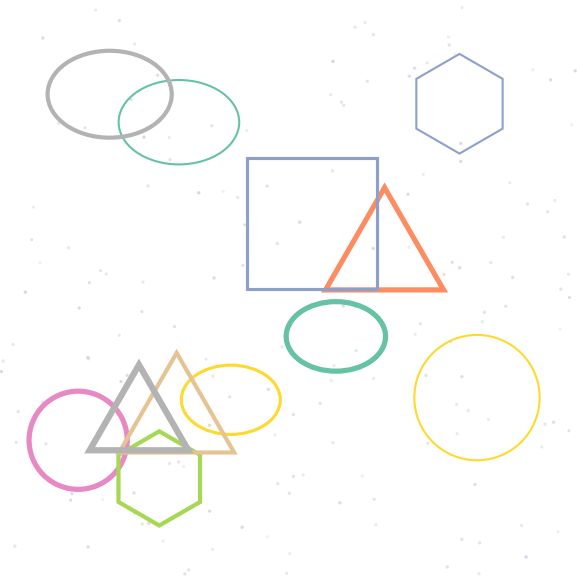[{"shape": "oval", "thickness": 1, "radius": 0.52, "center": [0.31, 0.788]}, {"shape": "oval", "thickness": 2.5, "radius": 0.43, "center": [0.582, 0.417]}, {"shape": "triangle", "thickness": 2.5, "radius": 0.59, "center": [0.666, 0.556]}, {"shape": "square", "thickness": 1.5, "radius": 0.57, "center": [0.54, 0.612]}, {"shape": "hexagon", "thickness": 1, "radius": 0.43, "center": [0.796, 0.819]}, {"shape": "circle", "thickness": 2.5, "radius": 0.42, "center": [0.135, 0.237]}, {"shape": "hexagon", "thickness": 2, "radius": 0.41, "center": [0.276, 0.171]}, {"shape": "oval", "thickness": 1.5, "radius": 0.43, "center": [0.4, 0.307]}, {"shape": "circle", "thickness": 1, "radius": 0.54, "center": [0.826, 0.311]}, {"shape": "triangle", "thickness": 2, "radius": 0.57, "center": [0.306, 0.273]}, {"shape": "triangle", "thickness": 3, "radius": 0.49, "center": [0.241, 0.269]}, {"shape": "oval", "thickness": 2, "radius": 0.54, "center": [0.19, 0.836]}]